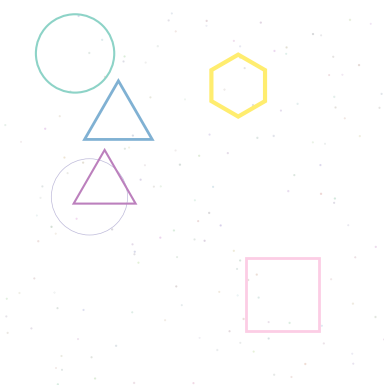[{"shape": "circle", "thickness": 1.5, "radius": 0.51, "center": [0.195, 0.861]}, {"shape": "circle", "thickness": 0.5, "radius": 0.5, "center": [0.232, 0.489]}, {"shape": "triangle", "thickness": 2, "radius": 0.51, "center": [0.308, 0.689]}, {"shape": "square", "thickness": 2, "radius": 0.48, "center": [0.733, 0.236]}, {"shape": "triangle", "thickness": 1.5, "radius": 0.46, "center": [0.272, 0.518]}, {"shape": "hexagon", "thickness": 3, "radius": 0.4, "center": [0.619, 0.778]}]